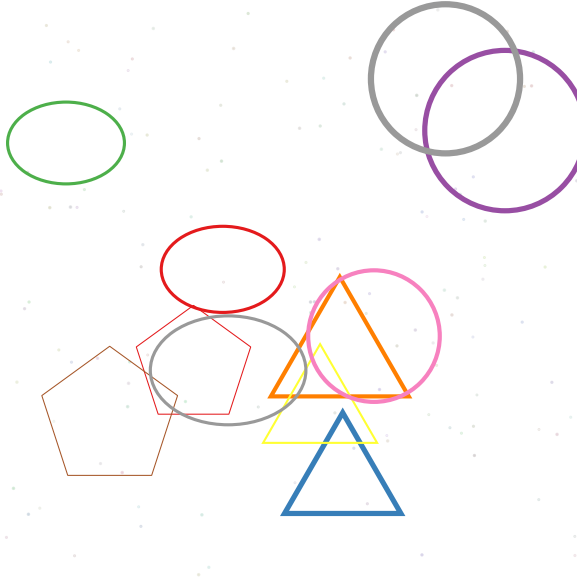[{"shape": "pentagon", "thickness": 0.5, "radius": 0.52, "center": [0.335, 0.366]}, {"shape": "oval", "thickness": 1.5, "radius": 0.53, "center": [0.386, 0.533]}, {"shape": "triangle", "thickness": 2.5, "radius": 0.58, "center": [0.593, 0.168]}, {"shape": "oval", "thickness": 1.5, "radius": 0.51, "center": [0.114, 0.752]}, {"shape": "circle", "thickness": 2.5, "radius": 0.69, "center": [0.874, 0.773]}, {"shape": "triangle", "thickness": 2, "radius": 0.69, "center": [0.588, 0.382]}, {"shape": "triangle", "thickness": 1, "radius": 0.57, "center": [0.554, 0.289]}, {"shape": "pentagon", "thickness": 0.5, "radius": 0.62, "center": [0.19, 0.276]}, {"shape": "circle", "thickness": 2, "radius": 0.57, "center": [0.648, 0.417]}, {"shape": "circle", "thickness": 3, "radius": 0.65, "center": [0.771, 0.863]}, {"shape": "oval", "thickness": 1.5, "radius": 0.67, "center": [0.395, 0.358]}]